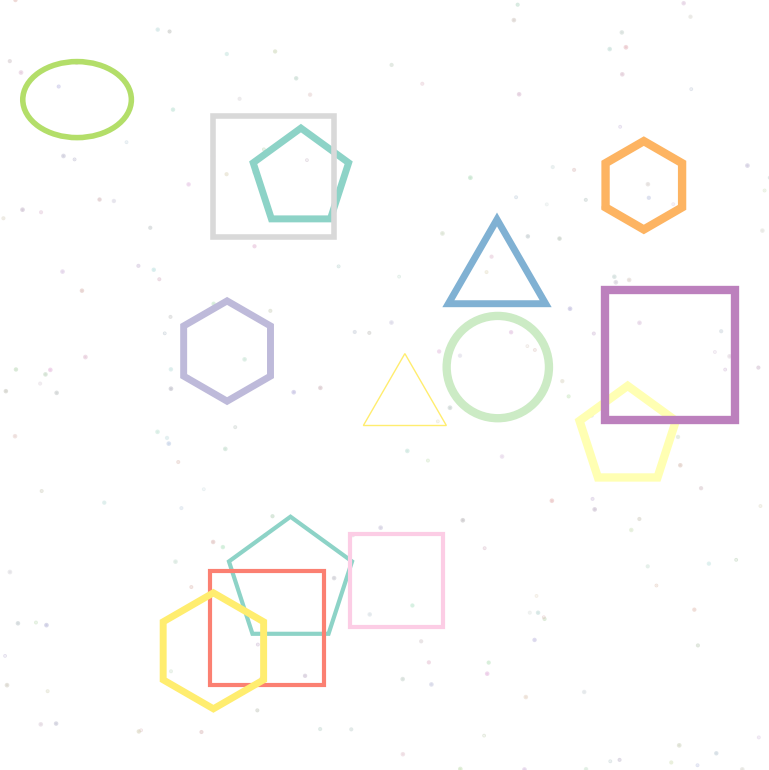[{"shape": "pentagon", "thickness": 2.5, "radius": 0.33, "center": [0.391, 0.768]}, {"shape": "pentagon", "thickness": 1.5, "radius": 0.42, "center": [0.377, 0.245]}, {"shape": "pentagon", "thickness": 3, "radius": 0.33, "center": [0.815, 0.433]}, {"shape": "hexagon", "thickness": 2.5, "radius": 0.33, "center": [0.295, 0.544]}, {"shape": "square", "thickness": 1.5, "radius": 0.37, "center": [0.347, 0.185]}, {"shape": "triangle", "thickness": 2.5, "radius": 0.36, "center": [0.645, 0.642]}, {"shape": "hexagon", "thickness": 3, "radius": 0.29, "center": [0.836, 0.759]}, {"shape": "oval", "thickness": 2, "radius": 0.35, "center": [0.1, 0.871]}, {"shape": "square", "thickness": 1.5, "radius": 0.3, "center": [0.515, 0.246]}, {"shape": "square", "thickness": 2, "radius": 0.39, "center": [0.356, 0.77]}, {"shape": "square", "thickness": 3, "radius": 0.42, "center": [0.87, 0.539]}, {"shape": "circle", "thickness": 3, "radius": 0.33, "center": [0.647, 0.523]}, {"shape": "triangle", "thickness": 0.5, "radius": 0.31, "center": [0.526, 0.479]}, {"shape": "hexagon", "thickness": 2.5, "radius": 0.38, "center": [0.277, 0.155]}]